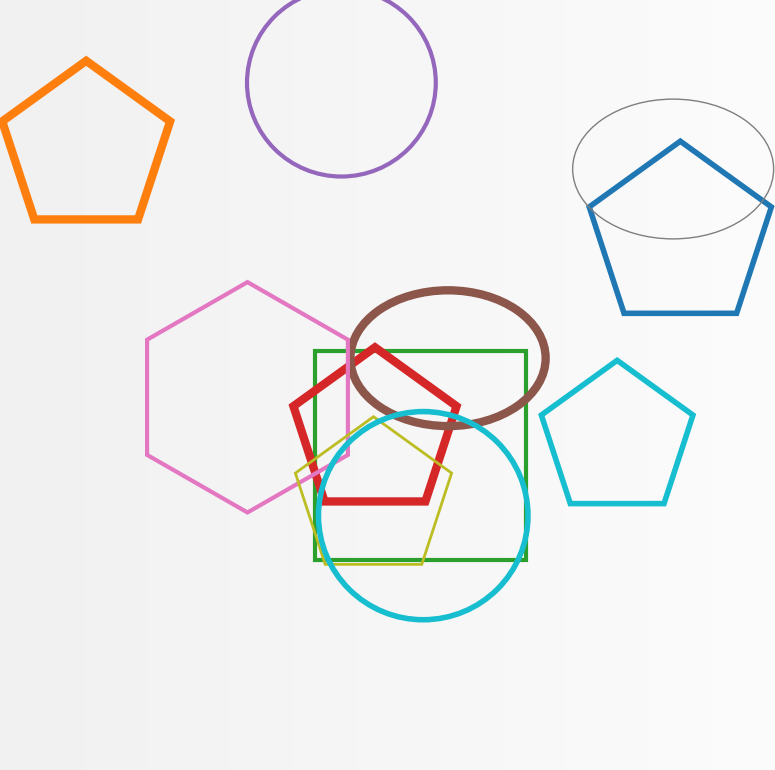[{"shape": "pentagon", "thickness": 2, "radius": 0.62, "center": [0.878, 0.693]}, {"shape": "pentagon", "thickness": 3, "radius": 0.57, "center": [0.111, 0.807]}, {"shape": "square", "thickness": 1.5, "radius": 0.68, "center": [0.543, 0.408]}, {"shape": "pentagon", "thickness": 3, "radius": 0.55, "center": [0.484, 0.438]}, {"shape": "circle", "thickness": 1.5, "radius": 0.61, "center": [0.441, 0.893]}, {"shape": "oval", "thickness": 3, "radius": 0.63, "center": [0.578, 0.535]}, {"shape": "hexagon", "thickness": 1.5, "radius": 0.75, "center": [0.319, 0.484]}, {"shape": "oval", "thickness": 0.5, "radius": 0.65, "center": [0.869, 0.781]}, {"shape": "pentagon", "thickness": 1, "radius": 0.53, "center": [0.482, 0.353]}, {"shape": "circle", "thickness": 2, "radius": 0.68, "center": [0.546, 0.33]}, {"shape": "pentagon", "thickness": 2, "radius": 0.51, "center": [0.796, 0.429]}]